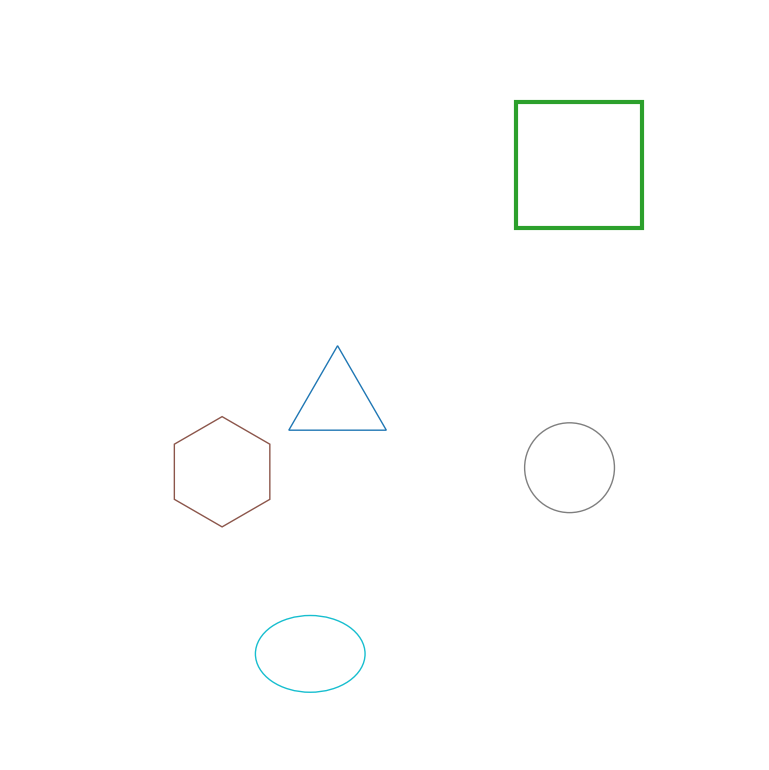[{"shape": "triangle", "thickness": 0.5, "radius": 0.37, "center": [0.438, 0.478]}, {"shape": "square", "thickness": 1.5, "radius": 0.41, "center": [0.752, 0.786]}, {"shape": "hexagon", "thickness": 0.5, "radius": 0.36, "center": [0.288, 0.387]}, {"shape": "circle", "thickness": 0.5, "radius": 0.29, "center": [0.74, 0.393]}, {"shape": "oval", "thickness": 0.5, "radius": 0.36, "center": [0.403, 0.151]}]